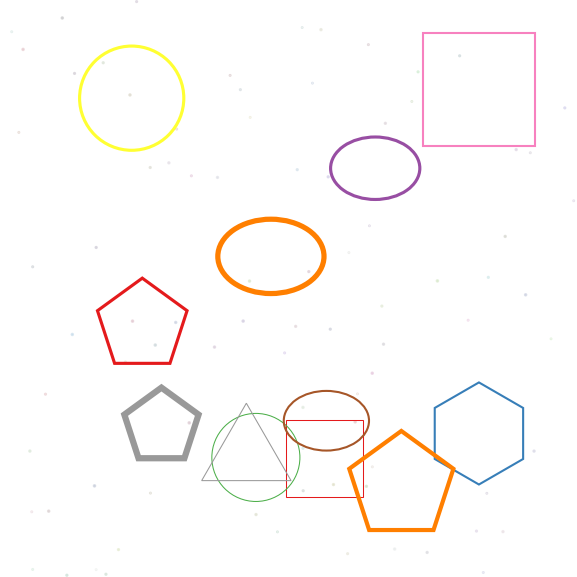[{"shape": "square", "thickness": 0.5, "radius": 0.34, "center": [0.562, 0.205]}, {"shape": "pentagon", "thickness": 1.5, "radius": 0.41, "center": [0.246, 0.436]}, {"shape": "hexagon", "thickness": 1, "radius": 0.44, "center": [0.829, 0.249]}, {"shape": "circle", "thickness": 0.5, "radius": 0.38, "center": [0.443, 0.207]}, {"shape": "oval", "thickness": 1.5, "radius": 0.39, "center": [0.65, 0.708]}, {"shape": "oval", "thickness": 2.5, "radius": 0.46, "center": [0.469, 0.555]}, {"shape": "pentagon", "thickness": 2, "radius": 0.47, "center": [0.695, 0.158]}, {"shape": "circle", "thickness": 1.5, "radius": 0.45, "center": [0.228, 0.829]}, {"shape": "oval", "thickness": 1, "radius": 0.37, "center": [0.565, 0.271]}, {"shape": "square", "thickness": 1, "radius": 0.49, "center": [0.83, 0.844]}, {"shape": "pentagon", "thickness": 3, "radius": 0.34, "center": [0.28, 0.26]}, {"shape": "triangle", "thickness": 0.5, "radius": 0.45, "center": [0.427, 0.212]}]